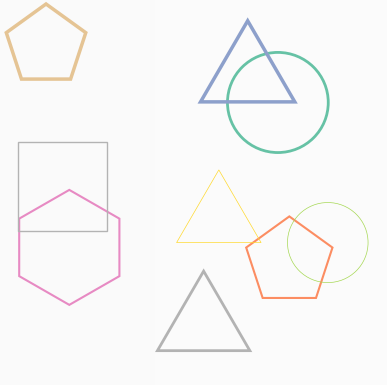[{"shape": "circle", "thickness": 2, "radius": 0.65, "center": [0.717, 0.734]}, {"shape": "pentagon", "thickness": 1.5, "radius": 0.59, "center": [0.747, 0.321]}, {"shape": "triangle", "thickness": 2.5, "radius": 0.7, "center": [0.639, 0.806]}, {"shape": "hexagon", "thickness": 1.5, "radius": 0.75, "center": [0.179, 0.357]}, {"shape": "circle", "thickness": 0.5, "radius": 0.52, "center": [0.846, 0.37]}, {"shape": "triangle", "thickness": 0.5, "radius": 0.63, "center": [0.565, 0.433]}, {"shape": "pentagon", "thickness": 2.5, "radius": 0.54, "center": [0.119, 0.882]}, {"shape": "triangle", "thickness": 2, "radius": 0.69, "center": [0.526, 0.158]}, {"shape": "square", "thickness": 1, "radius": 0.57, "center": [0.161, 0.516]}]